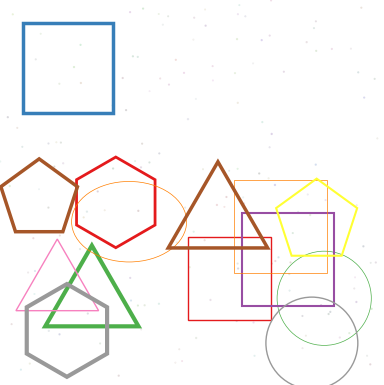[{"shape": "square", "thickness": 1, "radius": 0.54, "center": [0.596, 0.276]}, {"shape": "hexagon", "thickness": 2, "radius": 0.59, "center": [0.301, 0.474]}, {"shape": "square", "thickness": 2.5, "radius": 0.59, "center": [0.176, 0.824]}, {"shape": "circle", "thickness": 0.5, "radius": 0.61, "center": [0.842, 0.225]}, {"shape": "triangle", "thickness": 3, "radius": 0.7, "center": [0.239, 0.222]}, {"shape": "square", "thickness": 1.5, "radius": 0.6, "center": [0.748, 0.326]}, {"shape": "square", "thickness": 0.5, "radius": 0.61, "center": [0.729, 0.412]}, {"shape": "oval", "thickness": 0.5, "radius": 0.75, "center": [0.335, 0.424]}, {"shape": "pentagon", "thickness": 1.5, "radius": 0.55, "center": [0.822, 0.425]}, {"shape": "pentagon", "thickness": 2.5, "radius": 0.52, "center": [0.102, 0.483]}, {"shape": "triangle", "thickness": 2.5, "radius": 0.75, "center": [0.566, 0.431]}, {"shape": "triangle", "thickness": 1, "radius": 0.62, "center": [0.149, 0.255]}, {"shape": "hexagon", "thickness": 3, "radius": 0.6, "center": [0.174, 0.142]}, {"shape": "circle", "thickness": 1, "radius": 0.6, "center": [0.81, 0.109]}]